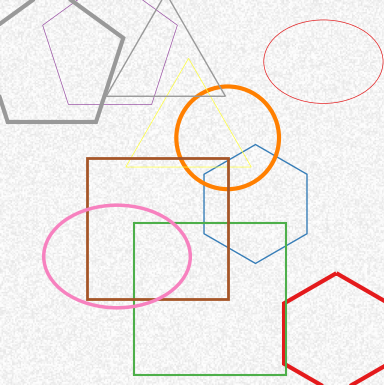[{"shape": "oval", "thickness": 0.5, "radius": 0.77, "center": [0.84, 0.84]}, {"shape": "hexagon", "thickness": 3, "radius": 0.78, "center": [0.874, 0.134]}, {"shape": "hexagon", "thickness": 1, "radius": 0.77, "center": [0.664, 0.47]}, {"shape": "square", "thickness": 1.5, "radius": 0.98, "center": [0.546, 0.223]}, {"shape": "pentagon", "thickness": 0.5, "radius": 0.92, "center": [0.286, 0.878]}, {"shape": "circle", "thickness": 3, "radius": 0.67, "center": [0.591, 0.642]}, {"shape": "triangle", "thickness": 0.5, "radius": 0.94, "center": [0.49, 0.66]}, {"shape": "square", "thickness": 2, "radius": 0.92, "center": [0.408, 0.407]}, {"shape": "oval", "thickness": 2.5, "radius": 0.95, "center": [0.304, 0.334]}, {"shape": "pentagon", "thickness": 3, "radius": 0.98, "center": [0.135, 0.841]}, {"shape": "triangle", "thickness": 1, "radius": 0.89, "center": [0.431, 0.839]}]